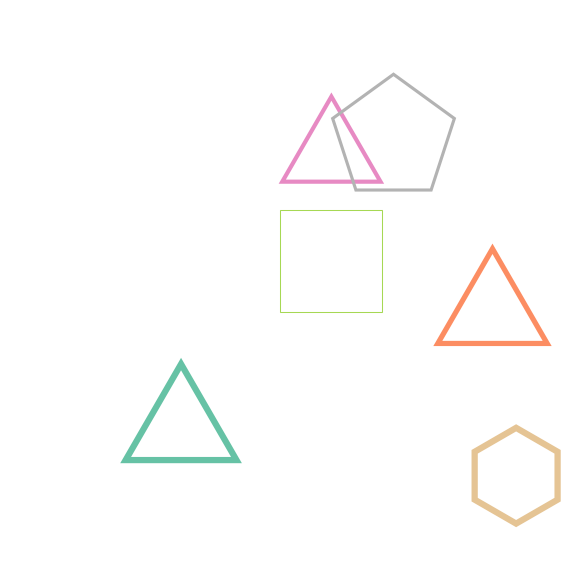[{"shape": "triangle", "thickness": 3, "radius": 0.55, "center": [0.314, 0.258]}, {"shape": "triangle", "thickness": 2.5, "radius": 0.55, "center": [0.853, 0.459]}, {"shape": "triangle", "thickness": 2, "radius": 0.49, "center": [0.574, 0.734]}, {"shape": "square", "thickness": 0.5, "radius": 0.44, "center": [0.574, 0.547]}, {"shape": "hexagon", "thickness": 3, "radius": 0.41, "center": [0.894, 0.175]}, {"shape": "pentagon", "thickness": 1.5, "radius": 0.55, "center": [0.681, 0.76]}]